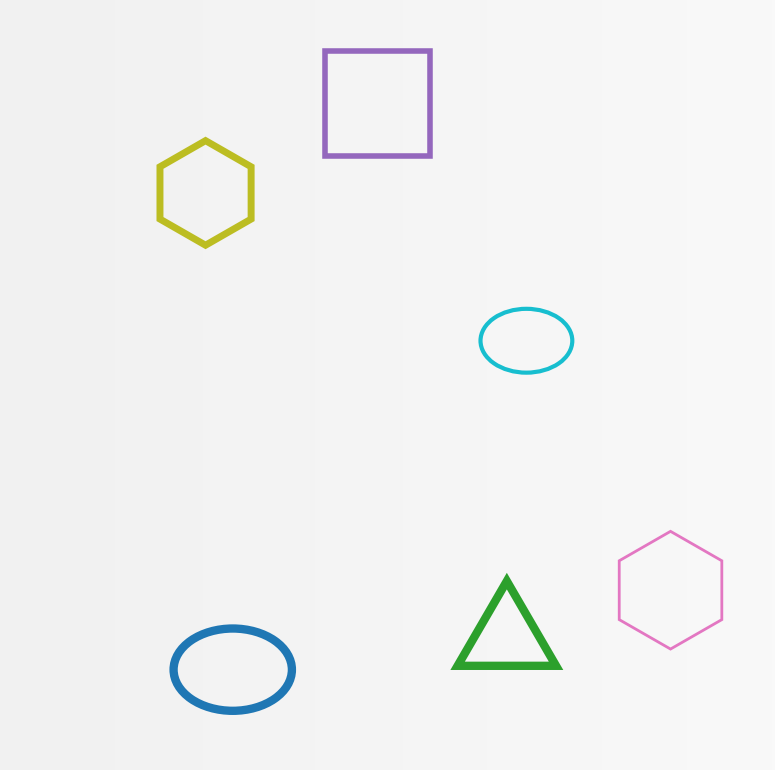[{"shape": "oval", "thickness": 3, "radius": 0.38, "center": [0.3, 0.13]}, {"shape": "triangle", "thickness": 3, "radius": 0.37, "center": [0.654, 0.172]}, {"shape": "square", "thickness": 2, "radius": 0.34, "center": [0.487, 0.866]}, {"shape": "hexagon", "thickness": 1, "radius": 0.38, "center": [0.865, 0.234]}, {"shape": "hexagon", "thickness": 2.5, "radius": 0.34, "center": [0.265, 0.749]}, {"shape": "oval", "thickness": 1.5, "radius": 0.3, "center": [0.679, 0.557]}]